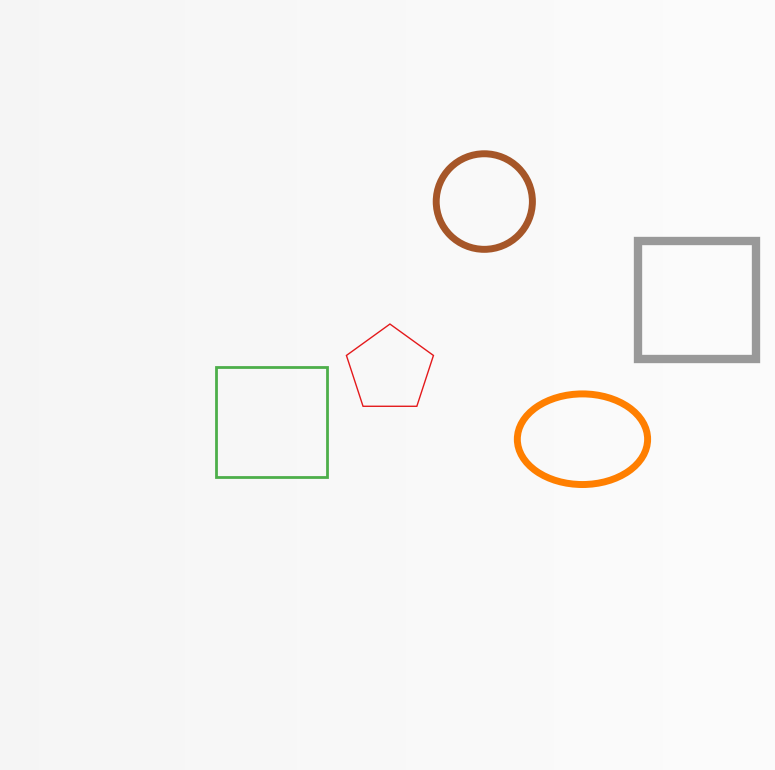[{"shape": "pentagon", "thickness": 0.5, "radius": 0.3, "center": [0.503, 0.52]}, {"shape": "square", "thickness": 1, "radius": 0.36, "center": [0.351, 0.452]}, {"shape": "oval", "thickness": 2.5, "radius": 0.42, "center": [0.752, 0.43]}, {"shape": "circle", "thickness": 2.5, "radius": 0.31, "center": [0.625, 0.738]}, {"shape": "square", "thickness": 3, "radius": 0.38, "center": [0.899, 0.61]}]